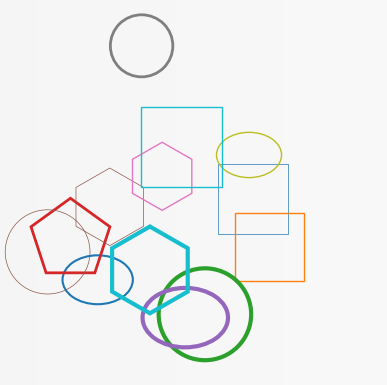[{"shape": "oval", "thickness": 1.5, "radius": 0.45, "center": [0.252, 0.273]}, {"shape": "square", "thickness": 0.5, "radius": 0.46, "center": [0.653, 0.483]}, {"shape": "square", "thickness": 1, "radius": 0.44, "center": [0.696, 0.359]}, {"shape": "circle", "thickness": 3, "radius": 0.6, "center": [0.529, 0.184]}, {"shape": "pentagon", "thickness": 2, "radius": 0.54, "center": [0.182, 0.378]}, {"shape": "oval", "thickness": 3, "radius": 0.55, "center": [0.478, 0.175]}, {"shape": "hexagon", "thickness": 0.5, "radius": 0.5, "center": [0.283, 0.463]}, {"shape": "circle", "thickness": 0.5, "radius": 0.55, "center": [0.123, 0.346]}, {"shape": "hexagon", "thickness": 1, "radius": 0.44, "center": [0.418, 0.542]}, {"shape": "circle", "thickness": 2, "radius": 0.4, "center": [0.365, 0.881]}, {"shape": "oval", "thickness": 1, "radius": 0.42, "center": [0.643, 0.598]}, {"shape": "square", "thickness": 1, "radius": 0.52, "center": [0.468, 0.619]}, {"shape": "hexagon", "thickness": 3, "radius": 0.56, "center": [0.387, 0.299]}]